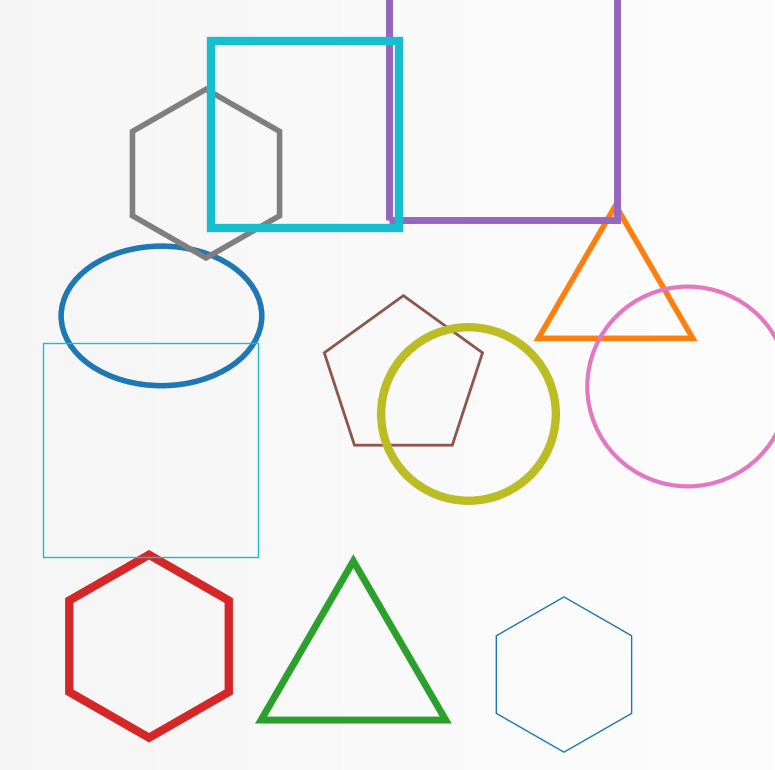[{"shape": "oval", "thickness": 2, "radius": 0.65, "center": [0.208, 0.59]}, {"shape": "hexagon", "thickness": 0.5, "radius": 0.5, "center": [0.728, 0.124]}, {"shape": "triangle", "thickness": 2, "radius": 0.58, "center": [0.794, 0.618]}, {"shape": "triangle", "thickness": 2.5, "radius": 0.69, "center": [0.456, 0.134]}, {"shape": "hexagon", "thickness": 3, "radius": 0.59, "center": [0.192, 0.161]}, {"shape": "square", "thickness": 2.5, "radius": 0.74, "center": [0.649, 0.861]}, {"shape": "pentagon", "thickness": 1, "radius": 0.54, "center": [0.52, 0.509]}, {"shape": "circle", "thickness": 1.5, "radius": 0.65, "center": [0.887, 0.498]}, {"shape": "hexagon", "thickness": 2, "radius": 0.55, "center": [0.266, 0.775]}, {"shape": "circle", "thickness": 3, "radius": 0.56, "center": [0.604, 0.462]}, {"shape": "square", "thickness": 0.5, "radius": 0.69, "center": [0.194, 0.415]}, {"shape": "square", "thickness": 3, "radius": 0.61, "center": [0.394, 0.825]}]